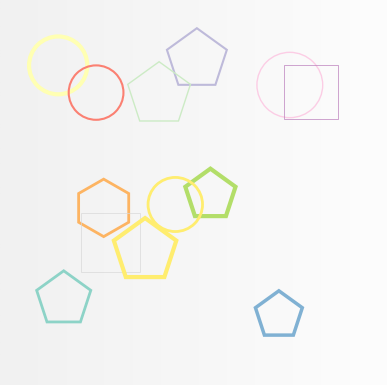[{"shape": "pentagon", "thickness": 2, "radius": 0.37, "center": [0.164, 0.223]}, {"shape": "circle", "thickness": 3, "radius": 0.38, "center": [0.15, 0.83]}, {"shape": "pentagon", "thickness": 1.5, "radius": 0.41, "center": [0.508, 0.845]}, {"shape": "circle", "thickness": 1.5, "radius": 0.35, "center": [0.248, 0.76]}, {"shape": "pentagon", "thickness": 2.5, "radius": 0.32, "center": [0.72, 0.181]}, {"shape": "hexagon", "thickness": 2, "radius": 0.37, "center": [0.268, 0.46]}, {"shape": "pentagon", "thickness": 3, "radius": 0.34, "center": [0.543, 0.494]}, {"shape": "circle", "thickness": 1, "radius": 0.42, "center": [0.748, 0.779]}, {"shape": "square", "thickness": 0.5, "radius": 0.38, "center": [0.285, 0.369]}, {"shape": "square", "thickness": 0.5, "radius": 0.35, "center": [0.803, 0.762]}, {"shape": "pentagon", "thickness": 1, "radius": 0.43, "center": [0.411, 0.755]}, {"shape": "pentagon", "thickness": 3, "radius": 0.42, "center": [0.374, 0.349]}, {"shape": "circle", "thickness": 2, "radius": 0.35, "center": [0.452, 0.469]}]